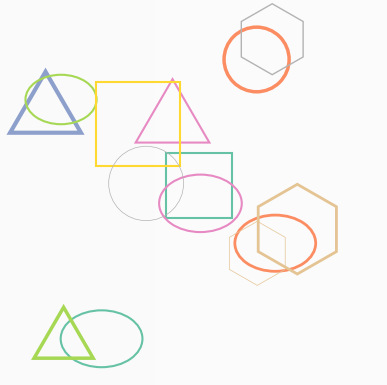[{"shape": "square", "thickness": 1.5, "radius": 0.42, "center": [0.513, 0.518]}, {"shape": "oval", "thickness": 1.5, "radius": 0.53, "center": [0.262, 0.12]}, {"shape": "oval", "thickness": 2, "radius": 0.52, "center": [0.71, 0.368]}, {"shape": "circle", "thickness": 2.5, "radius": 0.42, "center": [0.662, 0.846]}, {"shape": "triangle", "thickness": 3, "radius": 0.53, "center": [0.118, 0.708]}, {"shape": "triangle", "thickness": 1.5, "radius": 0.55, "center": [0.445, 0.685]}, {"shape": "oval", "thickness": 1.5, "radius": 0.53, "center": [0.517, 0.472]}, {"shape": "triangle", "thickness": 2.5, "radius": 0.44, "center": [0.164, 0.114]}, {"shape": "oval", "thickness": 1.5, "radius": 0.46, "center": [0.157, 0.742]}, {"shape": "square", "thickness": 1.5, "radius": 0.54, "center": [0.356, 0.678]}, {"shape": "hexagon", "thickness": 0.5, "radius": 0.42, "center": [0.664, 0.342]}, {"shape": "hexagon", "thickness": 2, "radius": 0.58, "center": [0.767, 0.405]}, {"shape": "hexagon", "thickness": 1, "radius": 0.46, "center": [0.702, 0.898]}, {"shape": "circle", "thickness": 0.5, "radius": 0.48, "center": [0.377, 0.523]}]